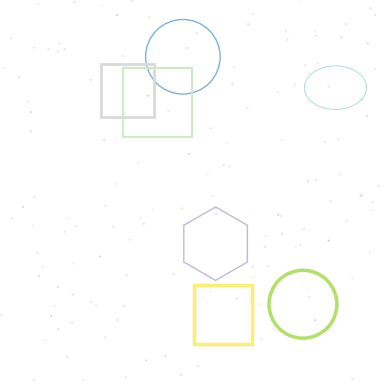[{"shape": "oval", "thickness": 0.5, "radius": 0.4, "center": [0.871, 0.772]}, {"shape": "hexagon", "thickness": 1, "radius": 0.48, "center": [0.56, 0.367]}, {"shape": "circle", "thickness": 1, "radius": 0.48, "center": [0.475, 0.853]}, {"shape": "circle", "thickness": 2.5, "radius": 0.44, "center": [0.787, 0.21]}, {"shape": "square", "thickness": 2, "radius": 0.35, "center": [0.331, 0.766]}, {"shape": "square", "thickness": 1.5, "radius": 0.45, "center": [0.408, 0.734]}, {"shape": "square", "thickness": 2.5, "radius": 0.38, "center": [0.58, 0.183]}]